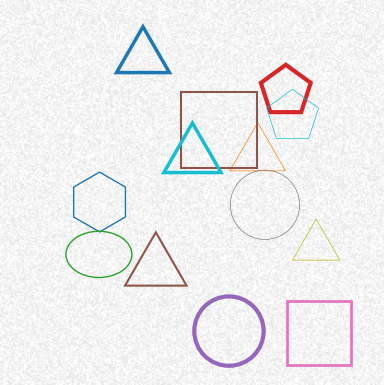[{"shape": "triangle", "thickness": 2.5, "radius": 0.4, "center": [0.371, 0.851]}, {"shape": "hexagon", "thickness": 1, "radius": 0.39, "center": [0.259, 0.475]}, {"shape": "triangle", "thickness": 0.5, "radius": 0.42, "center": [0.669, 0.598]}, {"shape": "oval", "thickness": 1, "radius": 0.43, "center": [0.257, 0.339]}, {"shape": "pentagon", "thickness": 3, "radius": 0.34, "center": [0.742, 0.764]}, {"shape": "circle", "thickness": 3, "radius": 0.45, "center": [0.595, 0.14]}, {"shape": "triangle", "thickness": 1.5, "radius": 0.46, "center": [0.405, 0.304]}, {"shape": "square", "thickness": 1.5, "radius": 0.5, "center": [0.57, 0.662]}, {"shape": "square", "thickness": 2, "radius": 0.41, "center": [0.829, 0.135]}, {"shape": "circle", "thickness": 0.5, "radius": 0.45, "center": [0.688, 0.468]}, {"shape": "triangle", "thickness": 0.5, "radius": 0.36, "center": [0.821, 0.36]}, {"shape": "pentagon", "thickness": 0.5, "radius": 0.35, "center": [0.76, 0.697]}, {"shape": "triangle", "thickness": 2.5, "radius": 0.43, "center": [0.5, 0.595]}]